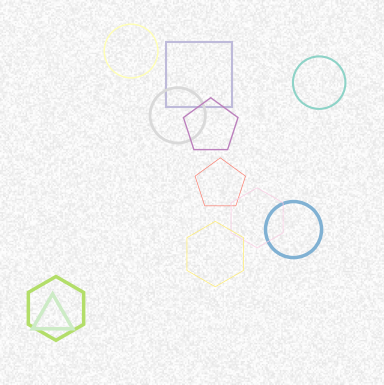[{"shape": "circle", "thickness": 1.5, "radius": 0.34, "center": [0.829, 0.785]}, {"shape": "circle", "thickness": 1, "radius": 0.35, "center": [0.34, 0.867]}, {"shape": "square", "thickness": 1.5, "radius": 0.42, "center": [0.517, 0.807]}, {"shape": "pentagon", "thickness": 0.5, "radius": 0.34, "center": [0.572, 0.521]}, {"shape": "circle", "thickness": 2.5, "radius": 0.36, "center": [0.762, 0.404]}, {"shape": "hexagon", "thickness": 2.5, "radius": 0.41, "center": [0.145, 0.199]}, {"shape": "hexagon", "thickness": 0.5, "radius": 0.39, "center": [0.668, 0.434]}, {"shape": "circle", "thickness": 2, "radius": 0.36, "center": [0.462, 0.7]}, {"shape": "pentagon", "thickness": 1, "radius": 0.37, "center": [0.547, 0.672]}, {"shape": "triangle", "thickness": 2.5, "radius": 0.3, "center": [0.137, 0.176]}, {"shape": "hexagon", "thickness": 0.5, "radius": 0.42, "center": [0.559, 0.34]}]